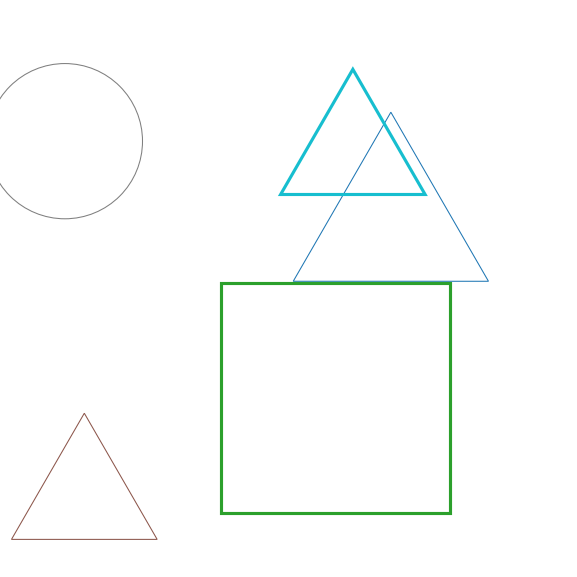[{"shape": "triangle", "thickness": 0.5, "radius": 0.98, "center": [0.677, 0.61]}, {"shape": "square", "thickness": 1.5, "radius": 0.99, "center": [0.581, 0.31]}, {"shape": "triangle", "thickness": 0.5, "radius": 0.73, "center": [0.146, 0.138]}, {"shape": "circle", "thickness": 0.5, "radius": 0.67, "center": [0.112, 0.755]}, {"shape": "triangle", "thickness": 1.5, "radius": 0.72, "center": [0.611, 0.735]}]